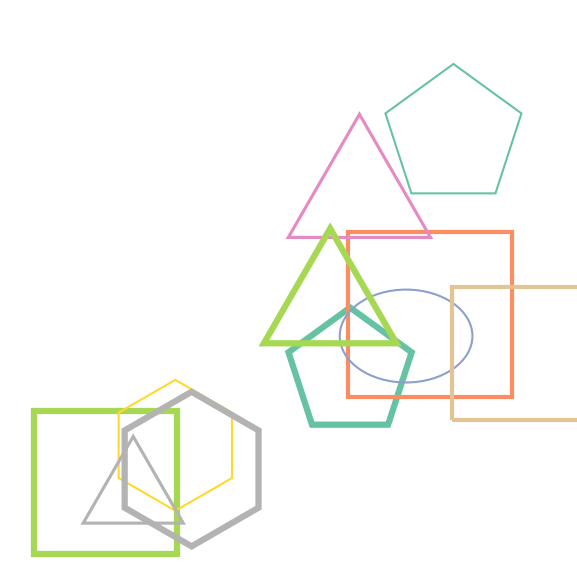[{"shape": "pentagon", "thickness": 1, "radius": 0.62, "center": [0.785, 0.765]}, {"shape": "pentagon", "thickness": 3, "radius": 0.56, "center": [0.606, 0.354]}, {"shape": "square", "thickness": 2, "radius": 0.71, "center": [0.744, 0.455]}, {"shape": "oval", "thickness": 1, "radius": 0.57, "center": [0.703, 0.417]}, {"shape": "triangle", "thickness": 1.5, "radius": 0.71, "center": [0.622, 0.659]}, {"shape": "square", "thickness": 3, "radius": 0.62, "center": [0.182, 0.163]}, {"shape": "triangle", "thickness": 3, "radius": 0.66, "center": [0.572, 0.471]}, {"shape": "hexagon", "thickness": 1, "radius": 0.57, "center": [0.304, 0.228]}, {"shape": "square", "thickness": 2, "radius": 0.58, "center": [0.899, 0.387]}, {"shape": "triangle", "thickness": 1.5, "radius": 0.5, "center": [0.231, 0.143]}, {"shape": "hexagon", "thickness": 3, "radius": 0.67, "center": [0.332, 0.187]}]